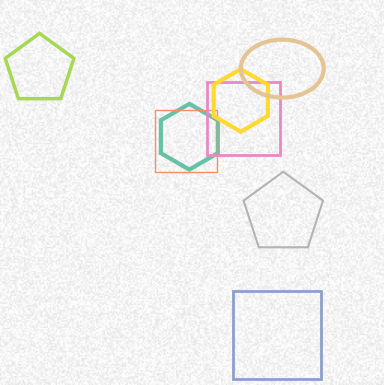[{"shape": "hexagon", "thickness": 3, "radius": 0.43, "center": [0.492, 0.645]}, {"shape": "square", "thickness": 1, "radius": 0.4, "center": [0.482, 0.634]}, {"shape": "square", "thickness": 2, "radius": 0.57, "center": [0.718, 0.131]}, {"shape": "square", "thickness": 2, "radius": 0.47, "center": [0.633, 0.693]}, {"shape": "pentagon", "thickness": 2.5, "radius": 0.47, "center": [0.103, 0.82]}, {"shape": "hexagon", "thickness": 3, "radius": 0.41, "center": [0.625, 0.739]}, {"shape": "oval", "thickness": 3, "radius": 0.54, "center": [0.733, 0.822]}, {"shape": "pentagon", "thickness": 1.5, "radius": 0.54, "center": [0.736, 0.445]}]